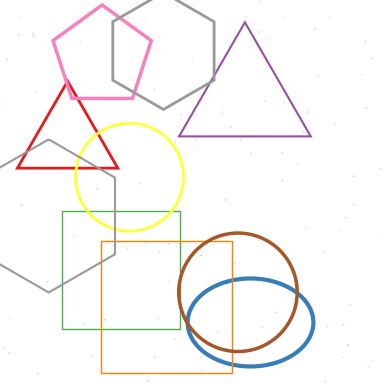[{"shape": "triangle", "thickness": 2, "radius": 0.75, "center": [0.176, 0.639]}, {"shape": "oval", "thickness": 3, "radius": 0.82, "center": [0.651, 0.162]}, {"shape": "square", "thickness": 1, "radius": 0.77, "center": [0.315, 0.298]}, {"shape": "triangle", "thickness": 1.5, "radius": 0.99, "center": [0.636, 0.744]}, {"shape": "square", "thickness": 1, "radius": 0.85, "center": [0.433, 0.202]}, {"shape": "circle", "thickness": 2, "radius": 0.7, "center": [0.337, 0.54]}, {"shape": "circle", "thickness": 2.5, "radius": 0.77, "center": [0.618, 0.241]}, {"shape": "pentagon", "thickness": 2.5, "radius": 0.67, "center": [0.265, 0.853]}, {"shape": "hexagon", "thickness": 1.5, "radius": 0.99, "center": [0.126, 0.439]}, {"shape": "hexagon", "thickness": 2, "radius": 0.76, "center": [0.425, 0.868]}]